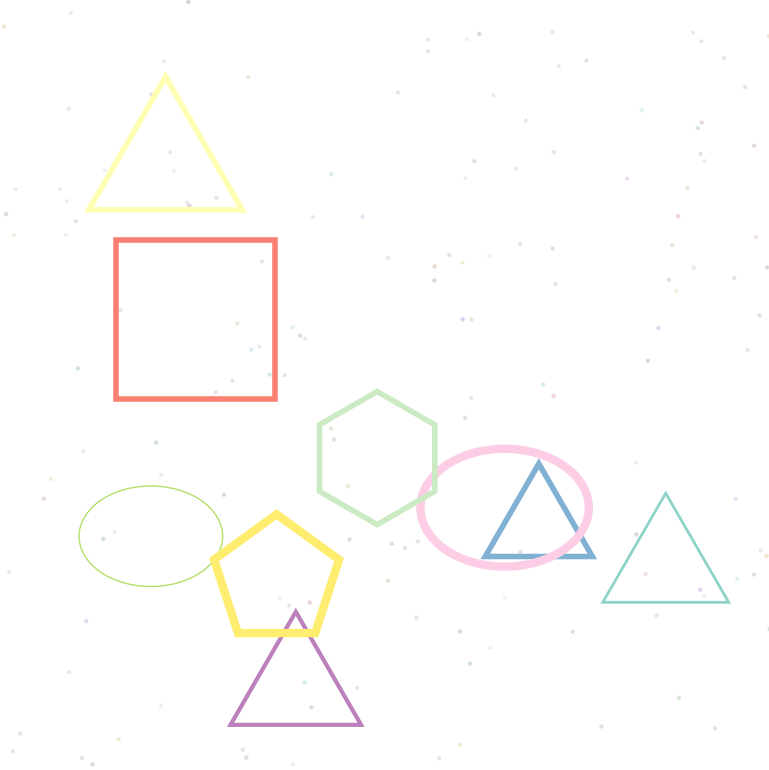[{"shape": "triangle", "thickness": 1, "radius": 0.47, "center": [0.865, 0.265]}, {"shape": "triangle", "thickness": 2, "radius": 0.58, "center": [0.215, 0.785]}, {"shape": "square", "thickness": 2, "radius": 0.51, "center": [0.254, 0.585]}, {"shape": "triangle", "thickness": 2, "radius": 0.4, "center": [0.7, 0.317]}, {"shape": "oval", "thickness": 0.5, "radius": 0.47, "center": [0.196, 0.304]}, {"shape": "oval", "thickness": 3, "radius": 0.55, "center": [0.655, 0.341]}, {"shape": "triangle", "thickness": 1.5, "radius": 0.49, "center": [0.384, 0.108]}, {"shape": "hexagon", "thickness": 2, "radius": 0.43, "center": [0.49, 0.405]}, {"shape": "pentagon", "thickness": 3, "radius": 0.43, "center": [0.359, 0.247]}]